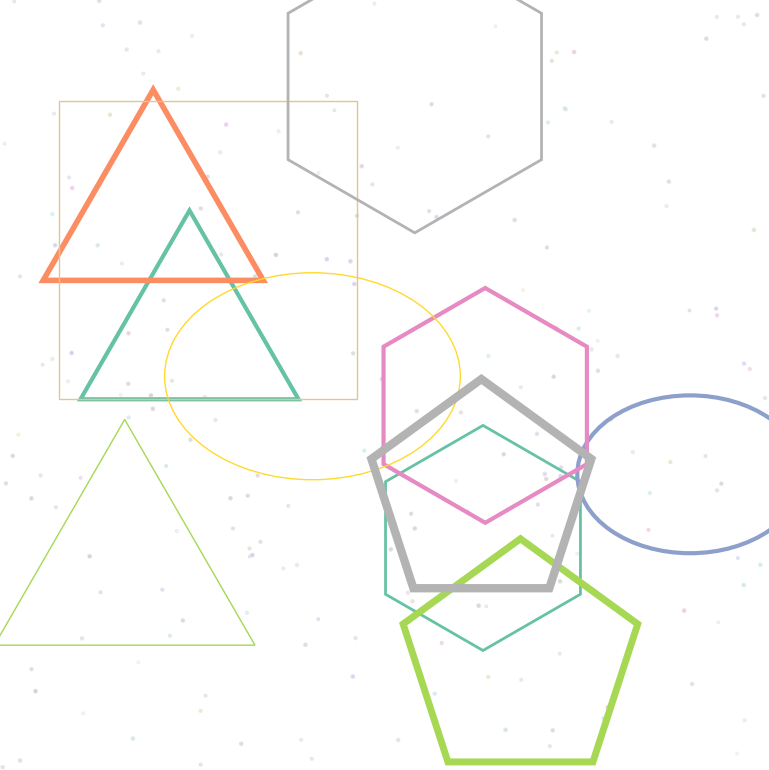[{"shape": "triangle", "thickness": 1.5, "radius": 0.82, "center": [0.246, 0.563]}, {"shape": "hexagon", "thickness": 1, "radius": 0.73, "center": [0.627, 0.301]}, {"shape": "triangle", "thickness": 2, "radius": 0.82, "center": [0.199, 0.718]}, {"shape": "oval", "thickness": 1.5, "radius": 0.73, "center": [0.896, 0.384]}, {"shape": "hexagon", "thickness": 1.5, "radius": 0.76, "center": [0.63, 0.474]}, {"shape": "pentagon", "thickness": 2.5, "radius": 0.8, "center": [0.676, 0.14]}, {"shape": "triangle", "thickness": 0.5, "radius": 0.98, "center": [0.162, 0.26]}, {"shape": "oval", "thickness": 0.5, "radius": 0.96, "center": [0.406, 0.511]}, {"shape": "square", "thickness": 0.5, "radius": 0.97, "center": [0.27, 0.675]}, {"shape": "hexagon", "thickness": 1, "radius": 0.95, "center": [0.539, 0.888]}, {"shape": "pentagon", "thickness": 3, "radius": 0.75, "center": [0.625, 0.358]}]